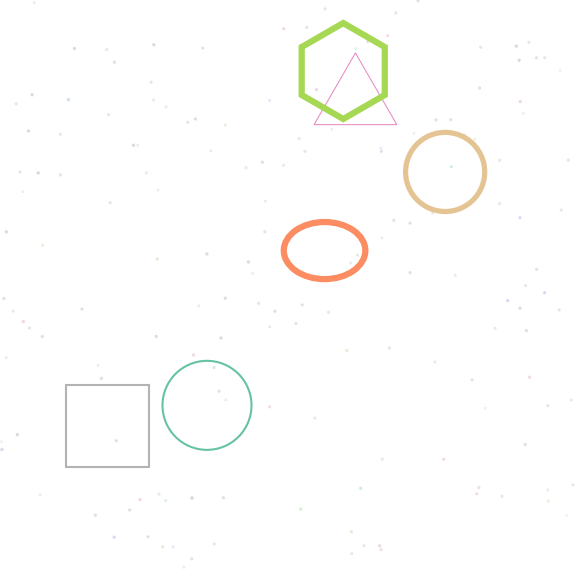[{"shape": "circle", "thickness": 1, "radius": 0.39, "center": [0.358, 0.297]}, {"shape": "oval", "thickness": 3, "radius": 0.35, "center": [0.562, 0.565]}, {"shape": "triangle", "thickness": 0.5, "radius": 0.41, "center": [0.615, 0.825]}, {"shape": "hexagon", "thickness": 3, "radius": 0.42, "center": [0.594, 0.876]}, {"shape": "circle", "thickness": 2.5, "radius": 0.34, "center": [0.771, 0.701]}, {"shape": "square", "thickness": 1, "radius": 0.36, "center": [0.186, 0.261]}]